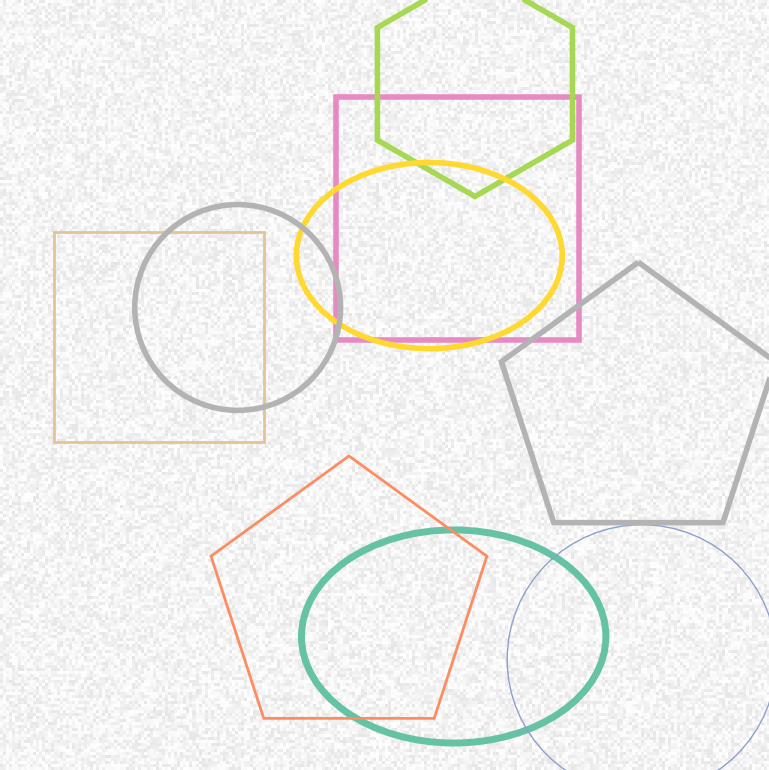[{"shape": "oval", "thickness": 2.5, "radius": 0.99, "center": [0.589, 0.173]}, {"shape": "pentagon", "thickness": 1, "radius": 0.94, "center": [0.453, 0.219]}, {"shape": "circle", "thickness": 0.5, "radius": 0.87, "center": [0.833, 0.144]}, {"shape": "square", "thickness": 2, "radius": 0.79, "center": [0.594, 0.716]}, {"shape": "hexagon", "thickness": 2, "radius": 0.73, "center": [0.617, 0.891]}, {"shape": "oval", "thickness": 2, "radius": 0.86, "center": [0.558, 0.668]}, {"shape": "square", "thickness": 1, "radius": 0.68, "center": [0.207, 0.562]}, {"shape": "circle", "thickness": 2, "radius": 0.67, "center": [0.309, 0.601]}, {"shape": "pentagon", "thickness": 2, "radius": 0.93, "center": [0.829, 0.472]}]